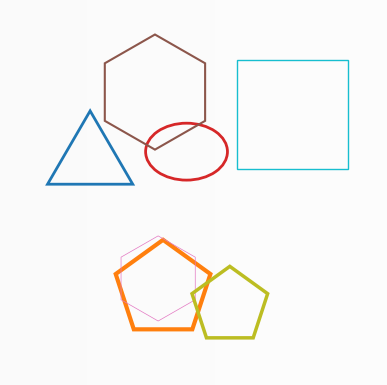[{"shape": "triangle", "thickness": 2, "radius": 0.63, "center": [0.233, 0.585]}, {"shape": "pentagon", "thickness": 3, "radius": 0.64, "center": [0.421, 0.249]}, {"shape": "oval", "thickness": 2, "radius": 0.53, "center": [0.481, 0.606]}, {"shape": "hexagon", "thickness": 1.5, "radius": 0.75, "center": [0.4, 0.761]}, {"shape": "hexagon", "thickness": 0.5, "radius": 0.55, "center": [0.408, 0.277]}, {"shape": "pentagon", "thickness": 2.5, "radius": 0.51, "center": [0.593, 0.206]}, {"shape": "square", "thickness": 1, "radius": 0.71, "center": [0.755, 0.703]}]